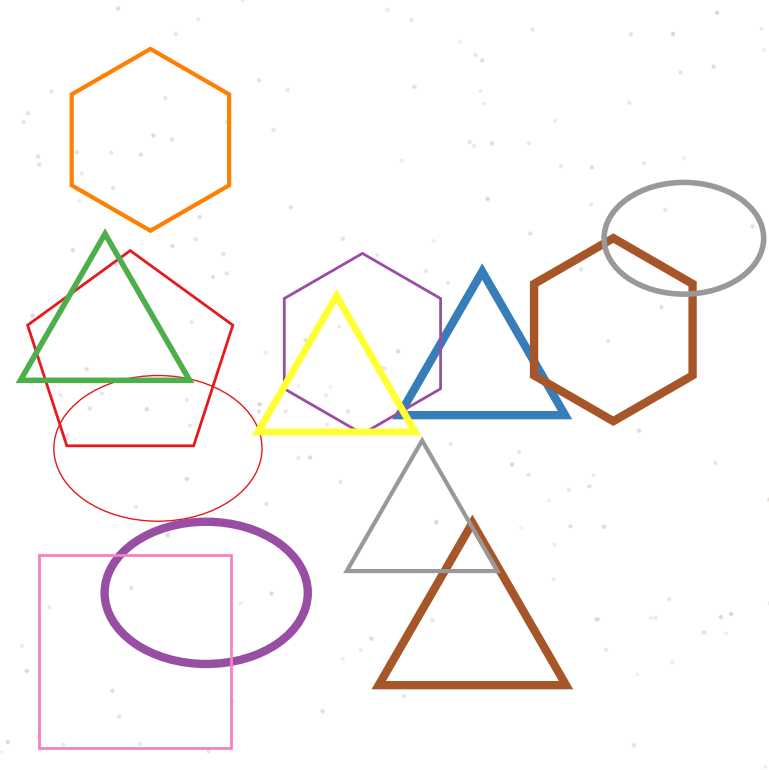[{"shape": "pentagon", "thickness": 1, "radius": 0.7, "center": [0.169, 0.534]}, {"shape": "oval", "thickness": 0.5, "radius": 0.68, "center": [0.205, 0.418]}, {"shape": "triangle", "thickness": 3, "radius": 0.62, "center": [0.626, 0.523]}, {"shape": "triangle", "thickness": 2, "radius": 0.63, "center": [0.136, 0.569]}, {"shape": "hexagon", "thickness": 1, "radius": 0.59, "center": [0.471, 0.554]}, {"shape": "oval", "thickness": 3, "radius": 0.66, "center": [0.268, 0.23]}, {"shape": "hexagon", "thickness": 1.5, "radius": 0.59, "center": [0.195, 0.818]}, {"shape": "triangle", "thickness": 2.5, "radius": 0.59, "center": [0.437, 0.498]}, {"shape": "triangle", "thickness": 3, "radius": 0.7, "center": [0.613, 0.18]}, {"shape": "hexagon", "thickness": 3, "radius": 0.59, "center": [0.797, 0.572]}, {"shape": "square", "thickness": 1, "radius": 0.63, "center": [0.175, 0.154]}, {"shape": "triangle", "thickness": 1.5, "radius": 0.57, "center": [0.548, 0.315]}, {"shape": "oval", "thickness": 2, "radius": 0.52, "center": [0.888, 0.691]}]